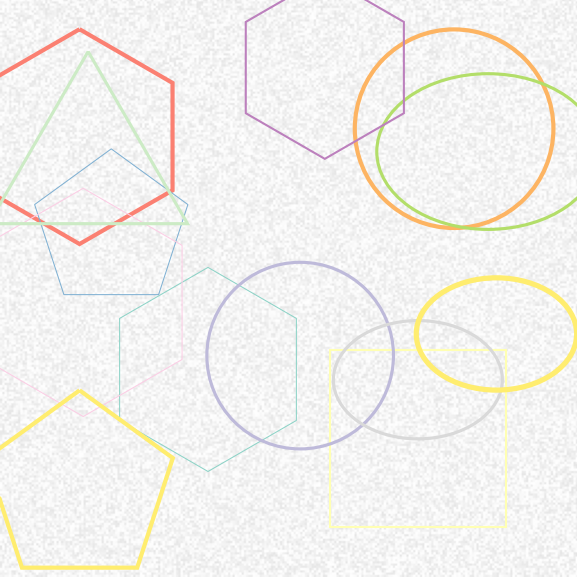[{"shape": "hexagon", "thickness": 0.5, "radius": 0.88, "center": [0.36, 0.359]}, {"shape": "square", "thickness": 1, "radius": 0.76, "center": [0.724, 0.24]}, {"shape": "circle", "thickness": 1.5, "radius": 0.81, "center": [0.52, 0.383]}, {"shape": "hexagon", "thickness": 2, "radius": 0.93, "center": [0.138, 0.763]}, {"shape": "pentagon", "thickness": 0.5, "radius": 0.7, "center": [0.193, 0.602]}, {"shape": "circle", "thickness": 2, "radius": 0.86, "center": [0.786, 0.776]}, {"shape": "oval", "thickness": 1.5, "radius": 0.96, "center": [0.845, 0.737]}, {"shape": "hexagon", "thickness": 0.5, "radius": 0.99, "center": [0.144, 0.475]}, {"shape": "oval", "thickness": 1.5, "radius": 0.73, "center": [0.724, 0.342]}, {"shape": "hexagon", "thickness": 1, "radius": 0.79, "center": [0.562, 0.882]}, {"shape": "triangle", "thickness": 1.5, "radius": 0.99, "center": [0.153, 0.711]}, {"shape": "pentagon", "thickness": 2, "radius": 0.85, "center": [0.138, 0.153]}, {"shape": "oval", "thickness": 2.5, "radius": 0.69, "center": [0.86, 0.421]}]